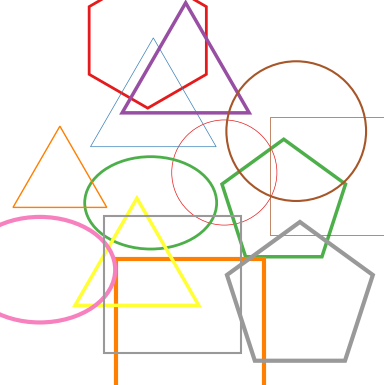[{"shape": "circle", "thickness": 0.5, "radius": 0.68, "center": [0.583, 0.552]}, {"shape": "hexagon", "thickness": 2, "radius": 0.88, "center": [0.384, 0.895]}, {"shape": "triangle", "thickness": 0.5, "radius": 0.94, "center": [0.398, 0.713]}, {"shape": "pentagon", "thickness": 2.5, "radius": 0.84, "center": [0.737, 0.47]}, {"shape": "oval", "thickness": 2, "radius": 0.86, "center": [0.391, 0.473]}, {"shape": "triangle", "thickness": 2.5, "radius": 0.95, "center": [0.482, 0.802]}, {"shape": "triangle", "thickness": 1, "radius": 0.7, "center": [0.156, 0.532]}, {"shape": "square", "thickness": 3, "radius": 0.96, "center": [0.494, 0.136]}, {"shape": "triangle", "thickness": 2.5, "radius": 0.93, "center": [0.356, 0.3]}, {"shape": "square", "thickness": 0.5, "radius": 0.77, "center": [0.853, 0.543]}, {"shape": "circle", "thickness": 1.5, "radius": 0.91, "center": [0.769, 0.659]}, {"shape": "oval", "thickness": 3, "radius": 0.98, "center": [0.103, 0.3]}, {"shape": "pentagon", "thickness": 3, "radius": 1.0, "center": [0.779, 0.224]}, {"shape": "square", "thickness": 1.5, "radius": 0.89, "center": [0.448, 0.262]}]